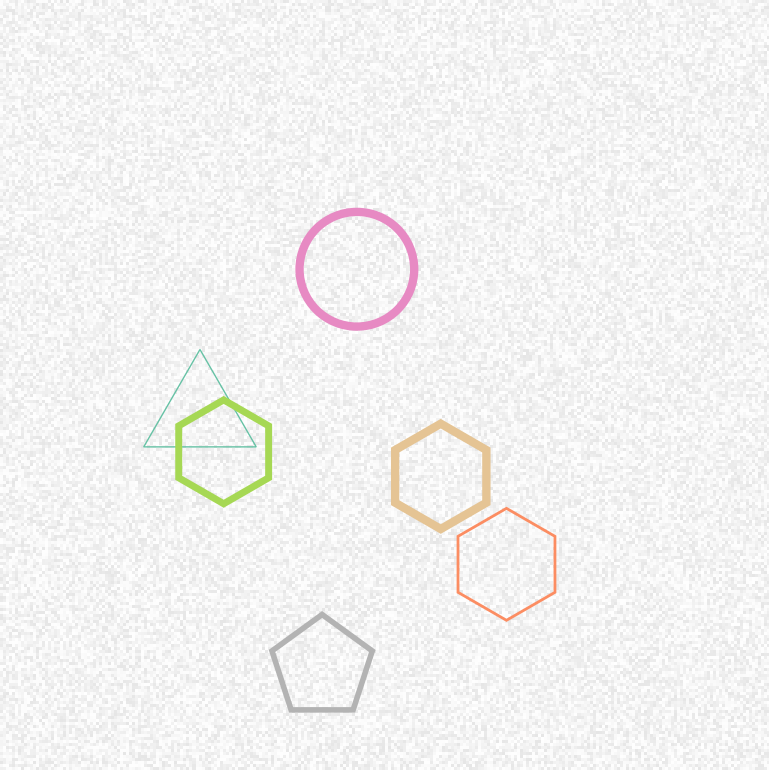[{"shape": "triangle", "thickness": 0.5, "radius": 0.42, "center": [0.26, 0.462]}, {"shape": "hexagon", "thickness": 1, "radius": 0.36, "center": [0.658, 0.267]}, {"shape": "circle", "thickness": 3, "radius": 0.37, "center": [0.463, 0.65]}, {"shape": "hexagon", "thickness": 2.5, "radius": 0.34, "center": [0.29, 0.413]}, {"shape": "hexagon", "thickness": 3, "radius": 0.34, "center": [0.572, 0.381]}, {"shape": "pentagon", "thickness": 2, "radius": 0.34, "center": [0.418, 0.133]}]